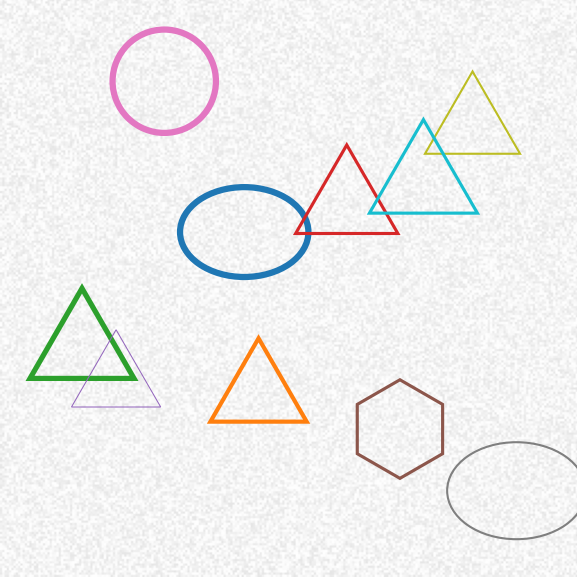[{"shape": "oval", "thickness": 3, "radius": 0.56, "center": [0.423, 0.597]}, {"shape": "triangle", "thickness": 2, "radius": 0.48, "center": [0.448, 0.317]}, {"shape": "triangle", "thickness": 2.5, "radius": 0.52, "center": [0.142, 0.396]}, {"shape": "triangle", "thickness": 1.5, "radius": 0.51, "center": [0.6, 0.646]}, {"shape": "triangle", "thickness": 0.5, "radius": 0.45, "center": [0.201, 0.339]}, {"shape": "hexagon", "thickness": 1.5, "radius": 0.43, "center": [0.693, 0.256]}, {"shape": "circle", "thickness": 3, "radius": 0.45, "center": [0.284, 0.858]}, {"shape": "oval", "thickness": 1, "radius": 0.6, "center": [0.894, 0.149]}, {"shape": "triangle", "thickness": 1, "radius": 0.48, "center": [0.818, 0.78]}, {"shape": "triangle", "thickness": 1.5, "radius": 0.54, "center": [0.733, 0.684]}]